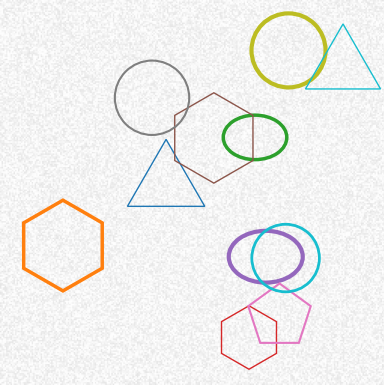[{"shape": "triangle", "thickness": 1, "radius": 0.58, "center": [0.431, 0.522]}, {"shape": "hexagon", "thickness": 2.5, "radius": 0.59, "center": [0.164, 0.362]}, {"shape": "oval", "thickness": 2.5, "radius": 0.41, "center": [0.662, 0.643]}, {"shape": "hexagon", "thickness": 1, "radius": 0.41, "center": [0.647, 0.123]}, {"shape": "oval", "thickness": 3, "radius": 0.48, "center": [0.69, 0.333]}, {"shape": "hexagon", "thickness": 1, "radius": 0.59, "center": [0.555, 0.642]}, {"shape": "pentagon", "thickness": 1.5, "radius": 0.43, "center": [0.726, 0.178]}, {"shape": "circle", "thickness": 1.5, "radius": 0.48, "center": [0.395, 0.746]}, {"shape": "circle", "thickness": 3, "radius": 0.48, "center": [0.749, 0.869]}, {"shape": "triangle", "thickness": 1, "radius": 0.56, "center": [0.891, 0.825]}, {"shape": "circle", "thickness": 2, "radius": 0.44, "center": [0.742, 0.33]}]